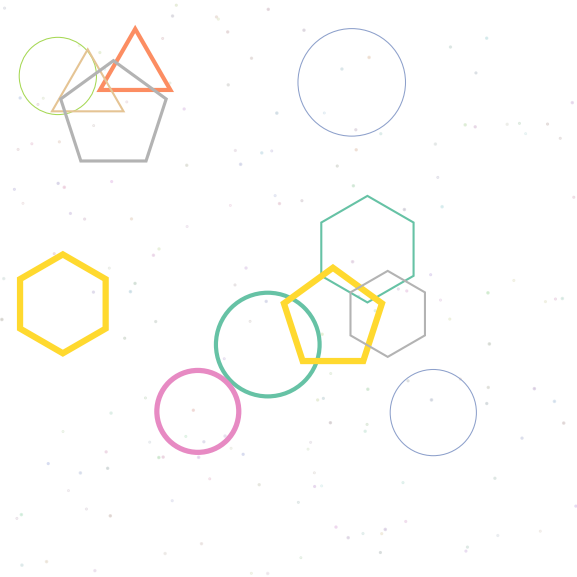[{"shape": "circle", "thickness": 2, "radius": 0.45, "center": [0.464, 0.402]}, {"shape": "hexagon", "thickness": 1, "radius": 0.46, "center": [0.636, 0.568]}, {"shape": "triangle", "thickness": 2, "radius": 0.35, "center": [0.234, 0.879]}, {"shape": "circle", "thickness": 0.5, "radius": 0.37, "center": [0.75, 0.285]}, {"shape": "circle", "thickness": 0.5, "radius": 0.47, "center": [0.609, 0.857]}, {"shape": "circle", "thickness": 2.5, "radius": 0.35, "center": [0.343, 0.287]}, {"shape": "circle", "thickness": 0.5, "radius": 0.33, "center": [0.1, 0.868]}, {"shape": "hexagon", "thickness": 3, "radius": 0.43, "center": [0.109, 0.473]}, {"shape": "pentagon", "thickness": 3, "radius": 0.45, "center": [0.577, 0.446]}, {"shape": "triangle", "thickness": 1, "radius": 0.36, "center": [0.152, 0.842]}, {"shape": "hexagon", "thickness": 1, "radius": 0.37, "center": [0.671, 0.456]}, {"shape": "pentagon", "thickness": 1.5, "radius": 0.48, "center": [0.196, 0.798]}]